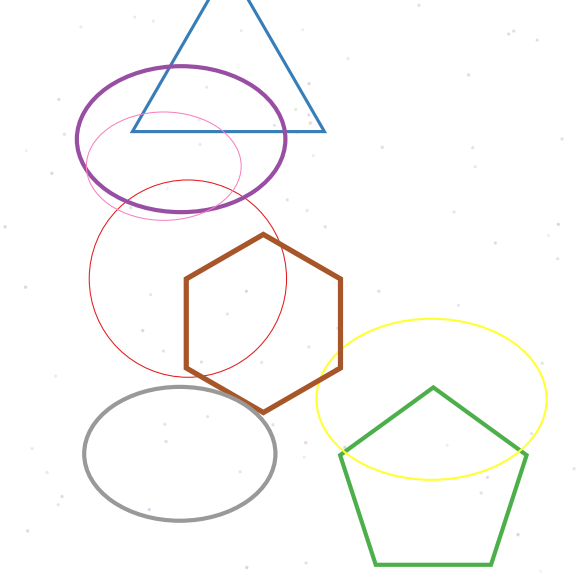[{"shape": "circle", "thickness": 0.5, "radius": 0.85, "center": [0.325, 0.517]}, {"shape": "triangle", "thickness": 1.5, "radius": 0.96, "center": [0.396, 0.867]}, {"shape": "pentagon", "thickness": 2, "radius": 0.85, "center": [0.75, 0.158]}, {"shape": "oval", "thickness": 2, "radius": 0.9, "center": [0.314, 0.758]}, {"shape": "oval", "thickness": 1, "radius": 1.0, "center": [0.747, 0.308]}, {"shape": "hexagon", "thickness": 2.5, "radius": 0.77, "center": [0.456, 0.439]}, {"shape": "oval", "thickness": 0.5, "radius": 0.67, "center": [0.284, 0.711]}, {"shape": "oval", "thickness": 2, "radius": 0.83, "center": [0.311, 0.213]}]